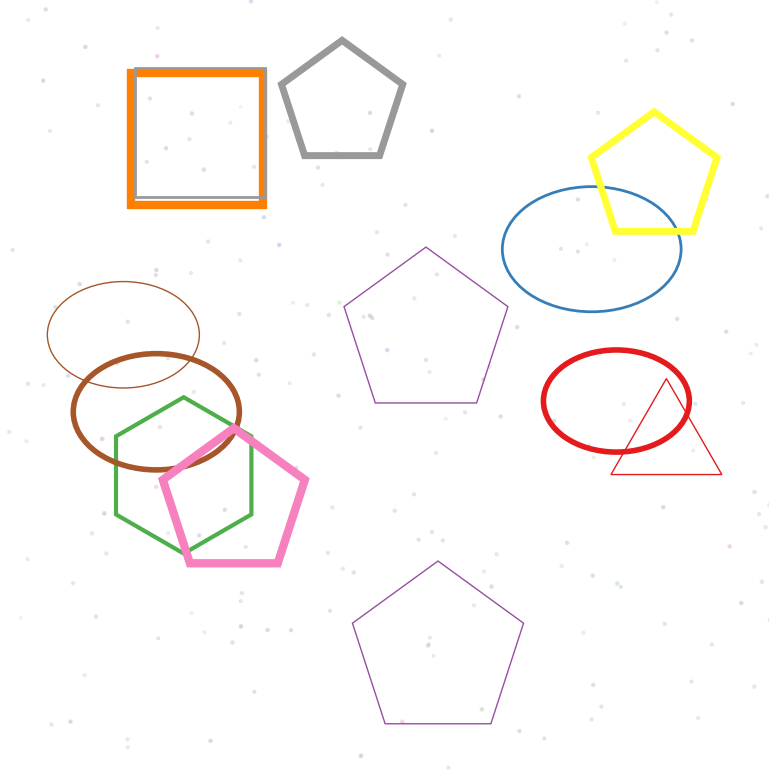[{"shape": "oval", "thickness": 2, "radius": 0.47, "center": [0.801, 0.479]}, {"shape": "triangle", "thickness": 0.5, "radius": 0.42, "center": [0.865, 0.425]}, {"shape": "oval", "thickness": 1, "radius": 0.58, "center": [0.768, 0.676]}, {"shape": "hexagon", "thickness": 1.5, "radius": 0.51, "center": [0.239, 0.383]}, {"shape": "pentagon", "thickness": 0.5, "radius": 0.56, "center": [0.553, 0.567]}, {"shape": "pentagon", "thickness": 0.5, "radius": 0.58, "center": [0.569, 0.155]}, {"shape": "square", "thickness": 3, "radius": 0.43, "center": [0.256, 0.82]}, {"shape": "pentagon", "thickness": 2.5, "radius": 0.43, "center": [0.85, 0.769]}, {"shape": "oval", "thickness": 0.5, "radius": 0.49, "center": [0.16, 0.565]}, {"shape": "oval", "thickness": 2, "radius": 0.54, "center": [0.203, 0.465]}, {"shape": "pentagon", "thickness": 3, "radius": 0.48, "center": [0.304, 0.347]}, {"shape": "square", "thickness": 1, "radius": 0.42, "center": [0.259, 0.828]}, {"shape": "pentagon", "thickness": 2.5, "radius": 0.41, "center": [0.444, 0.865]}]